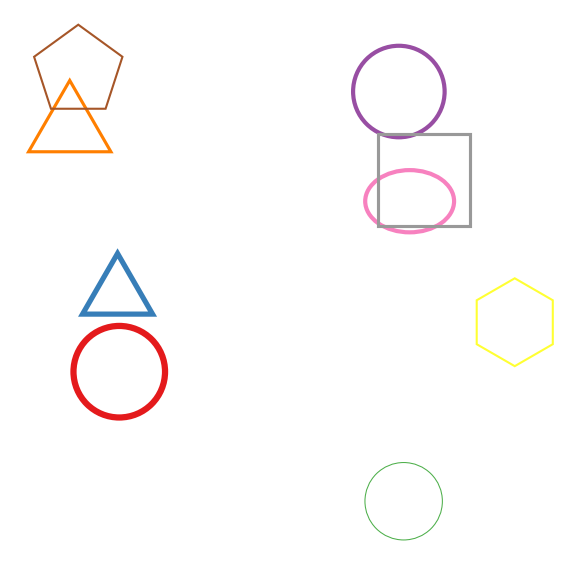[{"shape": "circle", "thickness": 3, "radius": 0.4, "center": [0.207, 0.355]}, {"shape": "triangle", "thickness": 2.5, "radius": 0.35, "center": [0.204, 0.49]}, {"shape": "circle", "thickness": 0.5, "radius": 0.34, "center": [0.699, 0.131]}, {"shape": "circle", "thickness": 2, "radius": 0.4, "center": [0.691, 0.841]}, {"shape": "triangle", "thickness": 1.5, "radius": 0.41, "center": [0.121, 0.777]}, {"shape": "hexagon", "thickness": 1, "radius": 0.38, "center": [0.891, 0.441]}, {"shape": "pentagon", "thickness": 1, "radius": 0.4, "center": [0.136, 0.876]}, {"shape": "oval", "thickness": 2, "radius": 0.38, "center": [0.709, 0.651]}, {"shape": "square", "thickness": 1.5, "radius": 0.4, "center": [0.734, 0.687]}]